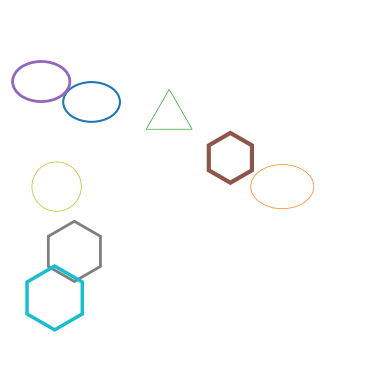[{"shape": "oval", "thickness": 1.5, "radius": 0.37, "center": [0.238, 0.735]}, {"shape": "oval", "thickness": 0.5, "radius": 0.41, "center": [0.733, 0.515]}, {"shape": "triangle", "thickness": 0.5, "radius": 0.34, "center": [0.439, 0.699]}, {"shape": "oval", "thickness": 2, "radius": 0.37, "center": [0.107, 0.788]}, {"shape": "hexagon", "thickness": 3, "radius": 0.32, "center": [0.598, 0.59]}, {"shape": "hexagon", "thickness": 2, "radius": 0.39, "center": [0.193, 0.347]}, {"shape": "circle", "thickness": 0.5, "radius": 0.32, "center": [0.147, 0.515]}, {"shape": "hexagon", "thickness": 2.5, "radius": 0.41, "center": [0.142, 0.226]}]